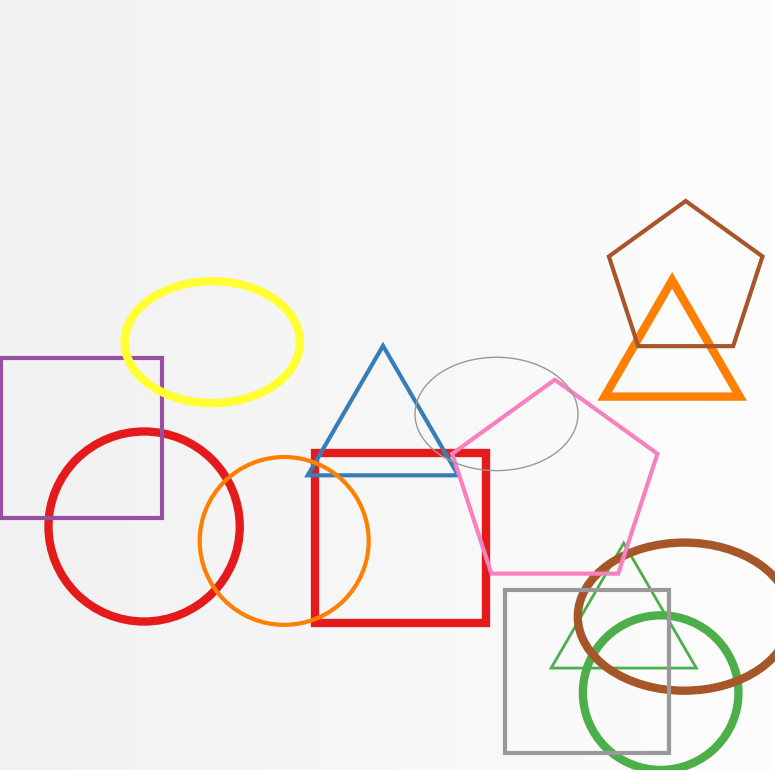[{"shape": "circle", "thickness": 3, "radius": 0.62, "center": [0.186, 0.316]}, {"shape": "square", "thickness": 3, "radius": 0.55, "center": [0.517, 0.301]}, {"shape": "triangle", "thickness": 1.5, "radius": 0.56, "center": [0.494, 0.439]}, {"shape": "circle", "thickness": 3, "radius": 0.5, "center": [0.853, 0.1]}, {"shape": "triangle", "thickness": 1, "radius": 0.54, "center": [0.805, 0.186]}, {"shape": "square", "thickness": 1.5, "radius": 0.52, "center": [0.105, 0.431]}, {"shape": "triangle", "thickness": 3, "radius": 0.5, "center": [0.867, 0.535]}, {"shape": "circle", "thickness": 1.5, "radius": 0.55, "center": [0.367, 0.297]}, {"shape": "oval", "thickness": 3, "radius": 0.57, "center": [0.274, 0.556]}, {"shape": "pentagon", "thickness": 1.5, "radius": 0.52, "center": [0.885, 0.635]}, {"shape": "oval", "thickness": 3, "radius": 0.69, "center": [0.883, 0.199]}, {"shape": "pentagon", "thickness": 1.5, "radius": 0.7, "center": [0.716, 0.368]}, {"shape": "oval", "thickness": 0.5, "radius": 0.53, "center": [0.641, 0.462]}, {"shape": "square", "thickness": 1.5, "radius": 0.53, "center": [0.757, 0.128]}]